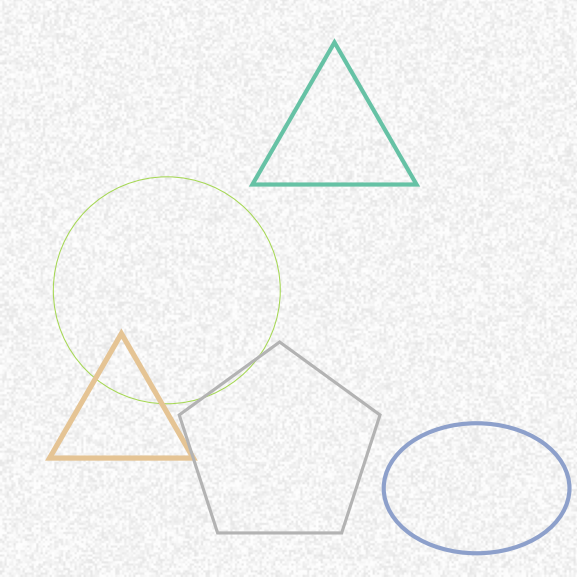[{"shape": "triangle", "thickness": 2, "radius": 0.82, "center": [0.579, 0.762]}, {"shape": "oval", "thickness": 2, "radius": 0.8, "center": [0.825, 0.154]}, {"shape": "circle", "thickness": 0.5, "radius": 0.98, "center": [0.289, 0.496]}, {"shape": "triangle", "thickness": 2.5, "radius": 0.72, "center": [0.21, 0.278]}, {"shape": "pentagon", "thickness": 1.5, "radius": 0.91, "center": [0.484, 0.224]}]